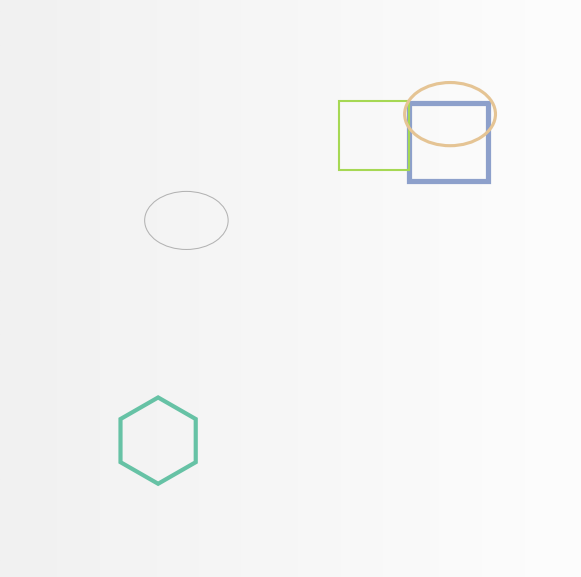[{"shape": "hexagon", "thickness": 2, "radius": 0.37, "center": [0.272, 0.236]}, {"shape": "square", "thickness": 2.5, "radius": 0.34, "center": [0.771, 0.753]}, {"shape": "square", "thickness": 1, "radius": 0.3, "center": [0.644, 0.764]}, {"shape": "oval", "thickness": 1.5, "radius": 0.39, "center": [0.774, 0.802]}, {"shape": "oval", "thickness": 0.5, "radius": 0.36, "center": [0.321, 0.617]}]